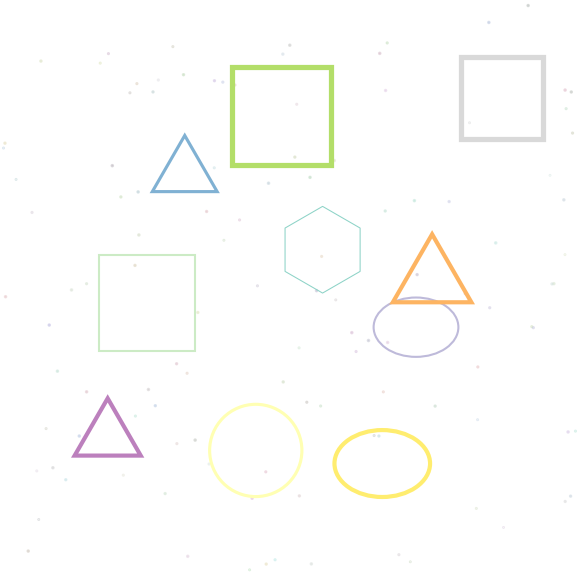[{"shape": "hexagon", "thickness": 0.5, "radius": 0.38, "center": [0.559, 0.567]}, {"shape": "circle", "thickness": 1.5, "radius": 0.4, "center": [0.443, 0.219]}, {"shape": "oval", "thickness": 1, "radius": 0.37, "center": [0.72, 0.433]}, {"shape": "triangle", "thickness": 1.5, "radius": 0.32, "center": [0.32, 0.7]}, {"shape": "triangle", "thickness": 2, "radius": 0.39, "center": [0.748, 0.515]}, {"shape": "square", "thickness": 2.5, "radius": 0.42, "center": [0.487, 0.799]}, {"shape": "square", "thickness": 2.5, "radius": 0.35, "center": [0.869, 0.829]}, {"shape": "triangle", "thickness": 2, "radius": 0.33, "center": [0.186, 0.243]}, {"shape": "square", "thickness": 1, "radius": 0.42, "center": [0.254, 0.475]}, {"shape": "oval", "thickness": 2, "radius": 0.41, "center": [0.662, 0.196]}]